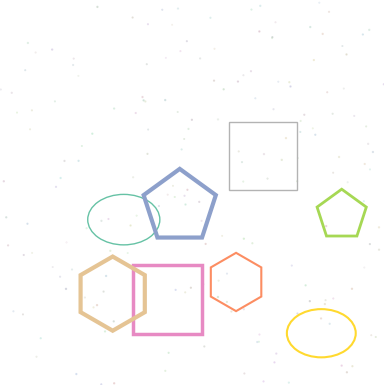[{"shape": "oval", "thickness": 1, "radius": 0.47, "center": [0.322, 0.43]}, {"shape": "hexagon", "thickness": 1.5, "radius": 0.38, "center": [0.613, 0.268]}, {"shape": "pentagon", "thickness": 3, "radius": 0.49, "center": [0.467, 0.463]}, {"shape": "square", "thickness": 2.5, "radius": 0.45, "center": [0.436, 0.223]}, {"shape": "pentagon", "thickness": 2, "radius": 0.34, "center": [0.888, 0.441]}, {"shape": "oval", "thickness": 1.5, "radius": 0.45, "center": [0.835, 0.134]}, {"shape": "hexagon", "thickness": 3, "radius": 0.48, "center": [0.293, 0.237]}, {"shape": "square", "thickness": 1, "radius": 0.44, "center": [0.683, 0.594]}]